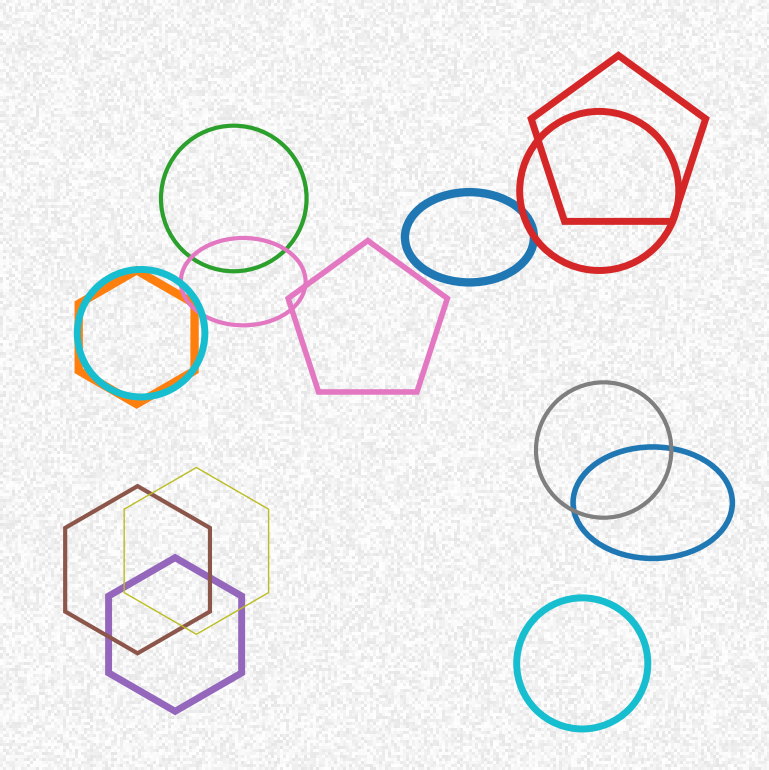[{"shape": "oval", "thickness": 2, "radius": 0.52, "center": [0.848, 0.347]}, {"shape": "oval", "thickness": 3, "radius": 0.42, "center": [0.61, 0.692]}, {"shape": "hexagon", "thickness": 3, "radius": 0.43, "center": [0.177, 0.562]}, {"shape": "circle", "thickness": 1.5, "radius": 0.47, "center": [0.304, 0.742]}, {"shape": "pentagon", "thickness": 2.5, "radius": 0.6, "center": [0.803, 0.809]}, {"shape": "circle", "thickness": 2.5, "radius": 0.52, "center": [0.778, 0.752]}, {"shape": "hexagon", "thickness": 2.5, "radius": 0.5, "center": [0.227, 0.176]}, {"shape": "hexagon", "thickness": 1.5, "radius": 0.54, "center": [0.179, 0.26]}, {"shape": "pentagon", "thickness": 2, "radius": 0.54, "center": [0.478, 0.579]}, {"shape": "oval", "thickness": 1.5, "radius": 0.41, "center": [0.316, 0.634]}, {"shape": "circle", "thickness": 1.5, "radius": 0.44, "center": [0.784, 0.416]}, {"shape": "hexagon", "thickness": 0.5, "radius": 0.54, "center": [0.255, 0.285]}, {"shape": "circle", "thickness": 2.5, "radius": 0.41, "center": [0.183, 0.567]}, {"shape": "circle", "thickness": 2.5, "radius": 0.43, "center": [0.756, 0.138]}]